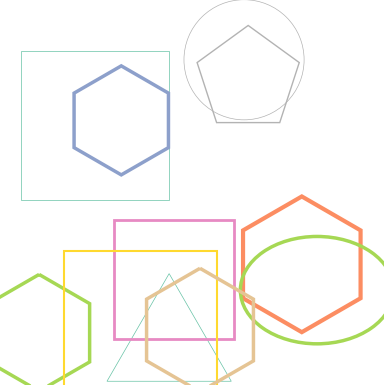[{"shape": "triangle", "thickness": 0.5, "radius": 0.93, "center": [0.439, 0.103]}, {"shape": "square", "thickness": 0.5, "radius": 0.96, "center": [0.246, 0.674]}, {"shape": "hexagon", "thickness": 3, "radius": 0.88, "center": [0.784, 0.313]}, {"shape": "hexagon", "thickness": 2.5, "radius": 0.71, "center": [0.315, 0.687]}, {"shape": "square", "thickness": 2, "radius": 0.78, "center": [0.452, 0.274]}, {"shape": "hexagon", "thickness": 2.5, "radius": 0.76, "center": [0.102, 0.136]}, {"shape": "oval", "thickness": 2.5, "radius": 1.0, "center": [0.824, 0.246]}, {"shape": "square", "thickness": 1.5, "radius": 0.99, "center": [0.364, 0.15]}, {"shape": "hexagon", "thickness": 2.5, "radius": 0.8, "center": [0.52, 0.143]}, {"shape": "circle", "thickness": 0.5, "radius": 0.78, "center": [0.634, 0.845]}, {"shape": "pentagon", "thickness": 1, "radius": 0.7, "center": [0.645, 0.794]}]